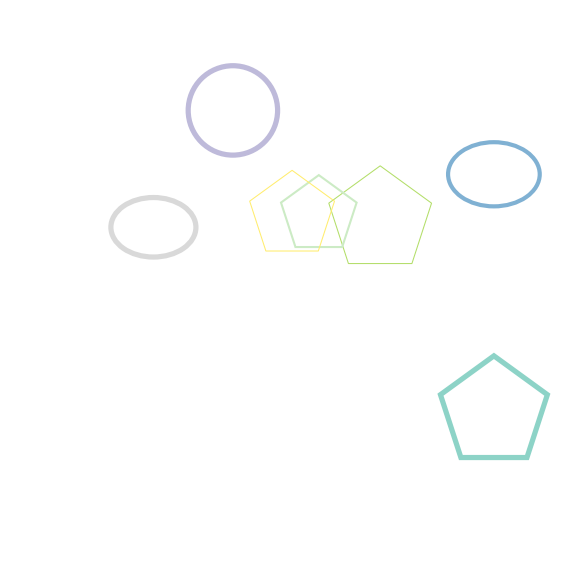[{"shape": "pentagon", "thickness": 2.5, "radius": 0.49, "center": [0.855, 0.286]}, {"shape": "circle", "thickness": 2.5, "radius": 0.39, "center": [0.403, 0.808]}, {"shape": "oval", "thickness": 2, "radius": 0.4, "center": [0.855, 0.697]}, {"shape": "pentagon", "thickness": 0.5, "radius": 0.47, "center": [0.658, 0.618]}, {"shape": "oval", "thickness": 2.5, "radius": 0.37, "center": [0.266, 0.606]}, {"shape": "pentagon", "thickness": 1, "radius": 0.34, "center": [0.552, 0.627]}, {"shape": "pentagon", "thickness": 0.5, "radius": 0.39, "center": [0.506, 0.627]}]